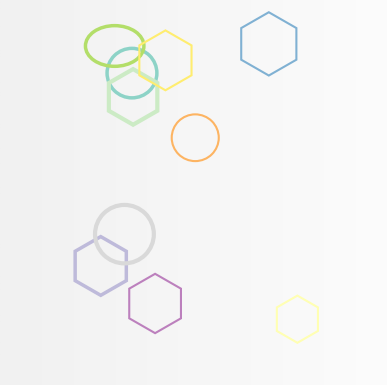[{"shape": "circle", "thickness": 2.5, "radius": 0.32, "center": [0.341, 0.81]}, {"shape": "hexagon", "thickness": 1.5, "radius": 0.31, "center": [0.768, 0.171]}, {"shape": "hexagon", "thickness": 2.5, "radius": 0.38, "center": [0.26, 0.309]}, {"shape": "hexagon", "thickness": 1.5, "radius": 0.41, "center": [0.694, 0.886]}, {"shape": "circle", "thickness": 1.5, "radius": 0.3, "center": [0.504, 0.642]}, {"shape": "oval", "thickness": 2.5, "radius": 0.38, "center": [0.296, 0.881]}, {"shape": "circle", "thickness": 3, "radius": 0.38, "center": [0.321, 0.392]}, {"shape": "hexagon", "thickness": 1.5, "radius": 0.39, "center": [0.4, 0.212]}, {"shape": "hexagon", "thickness": 3, "radius": 0.36, "center": [0.343, 0.748]}, {"shape": "hexagon", "thickness": 1.5, "radius": 0.39, "center": [0.427, 0.843]}]